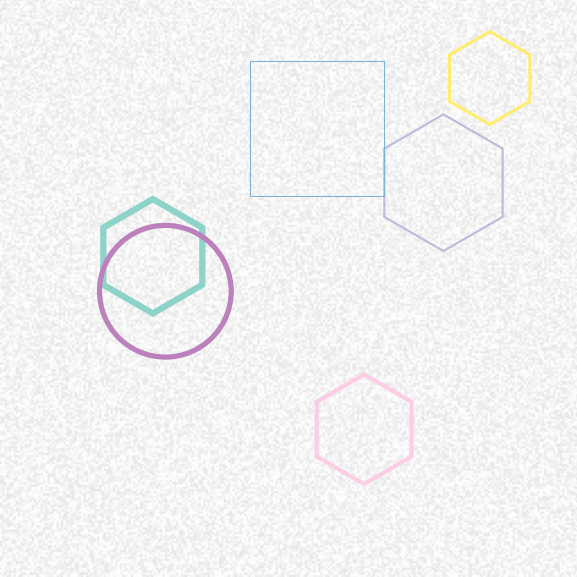[{"shape": "hexagon", "thickness": 3, "radius": 0.49, "center": [0.265, 0.555]}, {"shape": "hexagon", "thickness": 1, "radius": 0.59, "center": [0.768, 0.683]}, {"shape": "square", "thickness": 0.5, "radius": 0.58, "center": [0.55, 0.777]}, {"shape": "hexagon", "thickness": 2, "radius": 0.47, "center": [0.631, 0.256]}, {"shape": "circle", "thickness": 2.5, "radius": 0.57, "center": [0.286, 0.495]}, {"shape": "hexagon", "thickness": 1.5, "radius": 0.4, "center": [0.848, 0.864]}]